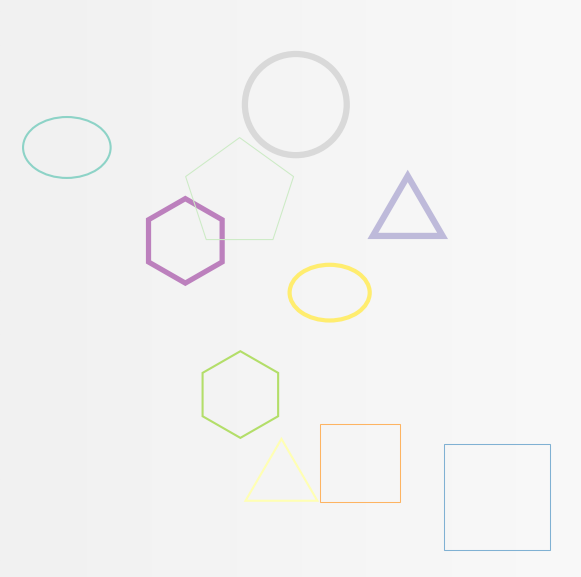[{"shape": "oval", "thickness": 1, "radius": 0.38, "center": [0.115, 0.744]}, {"shape": "triangle", "thickness": 1, "radius": 0.36, "center": [0.484, 0.168]}, {"shape": "triangle", "thickness": 3, "radius": 0.35, "center": [0.701, 0.625]}, {"shape": "square", "thickness": 0.5, "radius": 0.46, "center": [0.854, 0.139]}, {"shape": "square", "thickness": 0.5, "radius": 0.34, "center": [0.619, 0.197]}, {"shape": "hexagon", "thickness": 1, "radius": 0.38, "center": [0.414, 0.316]}, {"shape": "circle", "thickness": 3, "radius": 0.44, "center": [0.509, 0.818]}, {"shape": "hexagon", "thickness": 2.5, "radius": 0.37, "center": [0.319, 0.582]}, {"shape": "pentagon", "thickness": 0.5, "radius": 0.49, "center": [0.412, 0.663]}, {"shape": "oval", "thickness": 2, "radius": 0.34, "center": [0.567, 0.492]}]